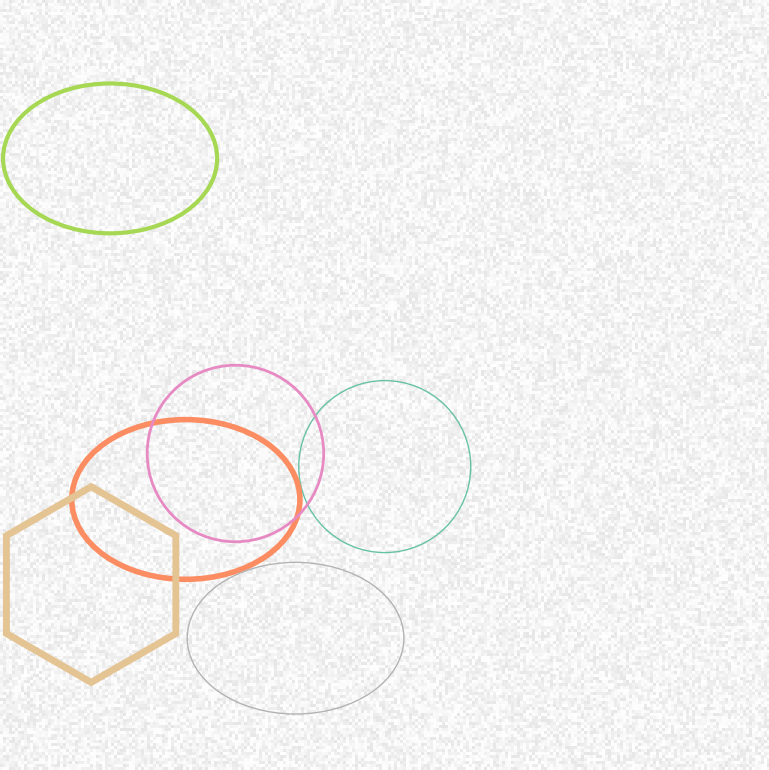[{"shape": "circle", "thickness": 0.5, "radius": 0.56, "center": [0.5, 0.394]}, {"shape": "oval", "thickness": 2, "radius": 0.74, "center": [0.241, 0.351]}, {"shape": "circle", "thickness": 1, "radius": 0.57, "center": [0.306, 0.411]}, {"shape": "oval", "thickness": 1.5, "radius": 0.7, "center": [0.143, 0.794]}, {"shape": "hexagon", "thickness": 2.5, "radius": 0.64, "center": [0.118, 0.241]}, {"shape": "oval", "thickness": 0.5, "radius": 0.7, "center": [0.384, 0.171]}]